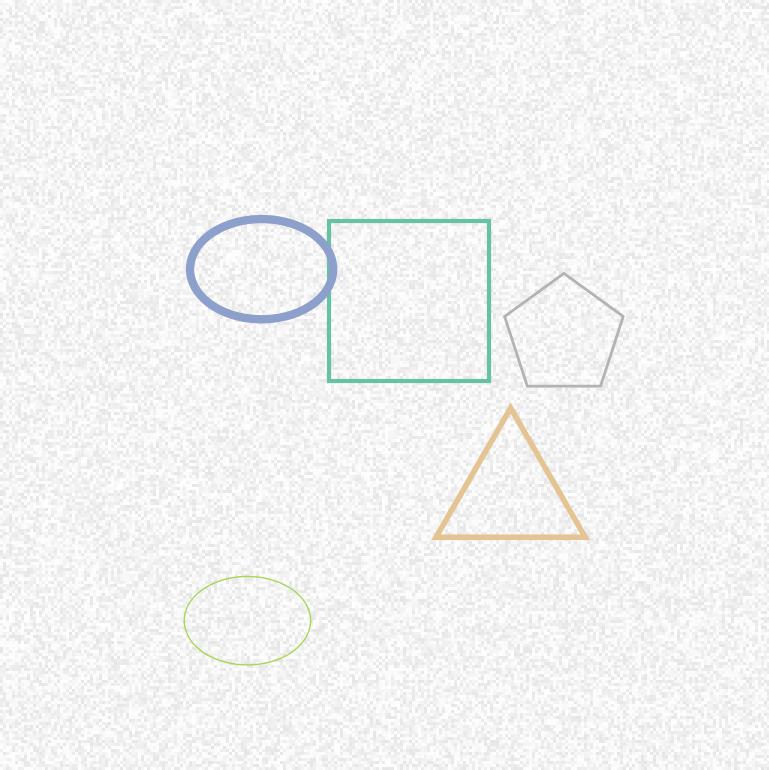[{"shape": "square", "thickness": 1.5, "radius": 0.52, "center": [0.531, 0.609]}, {"shape": "oval", "thickness": 3, "radius": 0.46, "center": [0.34, 0.65]}, {"shape": "oval", "thickness": 0.5, "radius": 0.41, "center": [0.321, 0.194]}, {"shape": "triangle", "thickness": 2, "radius": 0.56, "center": [0.663, 0.358]}, {"shape": "pentagon", "thickness": 1, "radius": 0.4, "center": [0.732, 0.564]}]